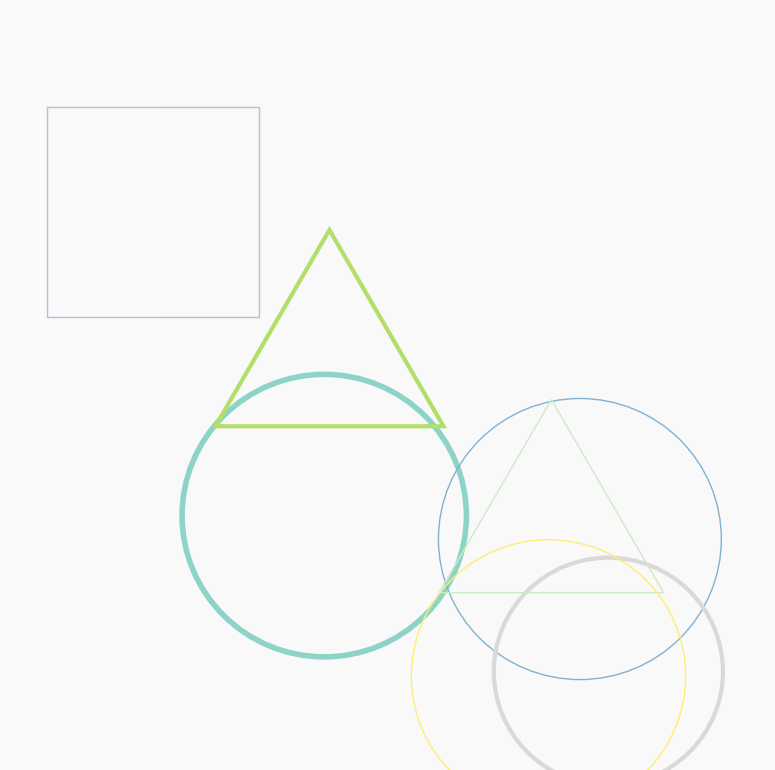[{"shape": "circle", "thickness": 2, "radius": 0.92, "center": [0.418, 0.33]}, {"shape": "square", "thickness": 0.5, "radius": 0.68, "center": [0.198, 0.724]}, {"shape": "circle", "thickness": 0.5, "radius": 0.91, "center": [0.748, 0.3]}, {"shape": "triangle", "thickness": 1.5, "radius": 0.85, "center": [0.425, 0.531]}, {"shape": "circle", "thickness": 1.5, "radius": 0.74, "center": [0.785, 0.128]}, {"shape": "triangle", "thickness": 0.5, "radius": 0.84, "center": [0.711, 0.314]}, {"shape": "circle", "thickness": 0.5, "radius": 0.89, "center": [0.708, 0.122]}]